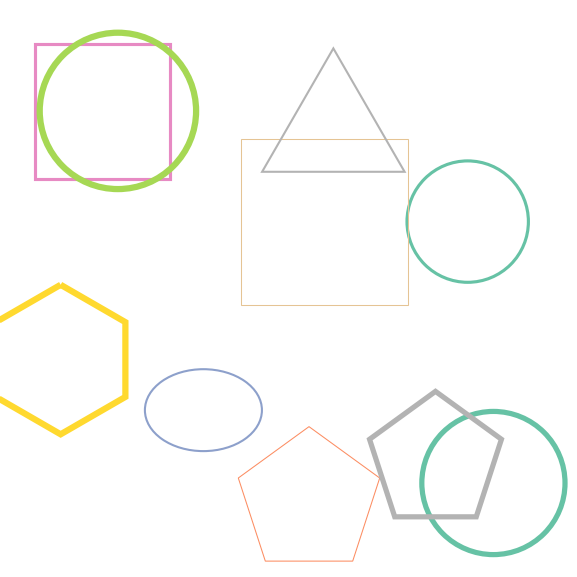[{"shape": "circle", "thickness": 2.5, "radius": 0.62, "center": [0.854, 0.163]}, {"shape": "circle", "thickness": 1.5, "radius": 0.53, "center": [0.81, 0.615]}, {"shape": "pentagon", "thickness": 0.5, "radius": 0.64, "center": [0.535, 0.132]}, {"shape": "oval", "thickness": 1, "radius": 0.51, "center": [0.352, 0.289]}, {"shape": "square", "thickness": 1.5, "radius": 0.58, "center": [0.178, 0.806]}, {"shape": "circle", "thickness": 3, "radius": 0.68, "center": [0.204, 0.807]}, {"shape": "hexagon", "thickness": 3, "radius": 0.65, "center": [0.105, 0.377]}, {"shape": "square", "thickness": 0.5, "radius": 0.72, "center": [0.562, 0.615]}, {"shape": "triangle", "thickness": 1, "radius": 0.71, "center": [0.577, 0.773]}, {"shape": "pentagon", "thickness": 2.5, "radius": 0.6, "center": [0.754, 0.201]}]